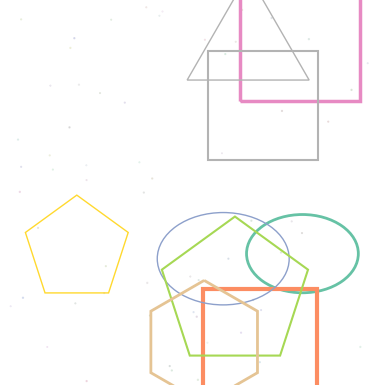[{"shape": "oval", "thickness": 2, "radius": 0.73, "center": [0.786, 0.341]}, {"shape": "square", "thickness": 3, "radius": 0.74, "center": [0.674, 0.102]}, {"shape": "oval", "thickness": 1, "radius": 0.86, "center": [0.58, 0.328]}, {"shape": "square", "thickness": 2.5, "radius": 0.78, "center": [0.78, 0.895]}, {"shape": "pentagon", "thickness": 1.5, "radius": 1.0, "center": [0.61, 0.238]}, {"shape": "pentagon", "thickness": 1, "radius": 0.7, "center": [0.199, 0.353]}, {"shape": "hexagon", "thickness": 2, "radius": 0.8, "center": [0.53, 0.112]}, {"shape": "triangle", "thickness": 1, "radius": 0.91, "center": [0.645, 0.884]}, {"shape": "square", "thickness": 1.5, "radius": 0.71, "center": [0.682, 0.726]}]